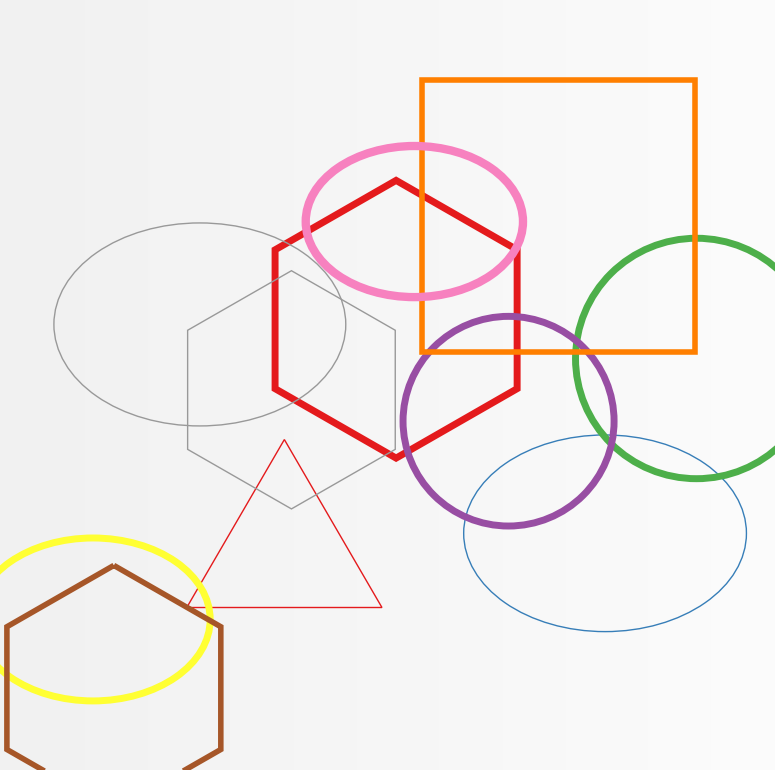[{"shape": "hexagon", "thickness": 2.5, "radius": 0.9, "center": [0.511, 0.585]}, {"shape": "triangle", "thickness": 0.5, "radius": 0.73, "center": [0.367, 0.284]}, {"shape": "oval", "thickness": 0.5, "radius": 0.91, "center": [0.781, 0.307]}, {"shape": "circle", "thickness": 2.5, "radius": 0.78, "center": [0.899, 0.534]}, {"shape": "circle", "thickness": 2.5, "radius": 0.68, "center": [0.656, 0.453]}, {"shape": "square", "thickness": 2, "radius": 0.88, "center": [0.721, 0.719]}, {"shape": "oval", "thickness": 2.5, "radius": 0.76, "center": [0.12, 0.196]}, {"shape": "hexagon", "thickness": 2, "radius": 0.8, "center": [0.147, 0.106]}, {"shape": "oval", "thickness": 3, "radius": 0.7, "center": [0.535, 0.712]}, {"shape": "oval", "thickness": 0.5, "radius": 0.94, "center": [0.258, 0.579]}, {"shape": "hexagon", "thickness": 0.5, "radius": 0.77, "center": [0.376, 0.494]}]